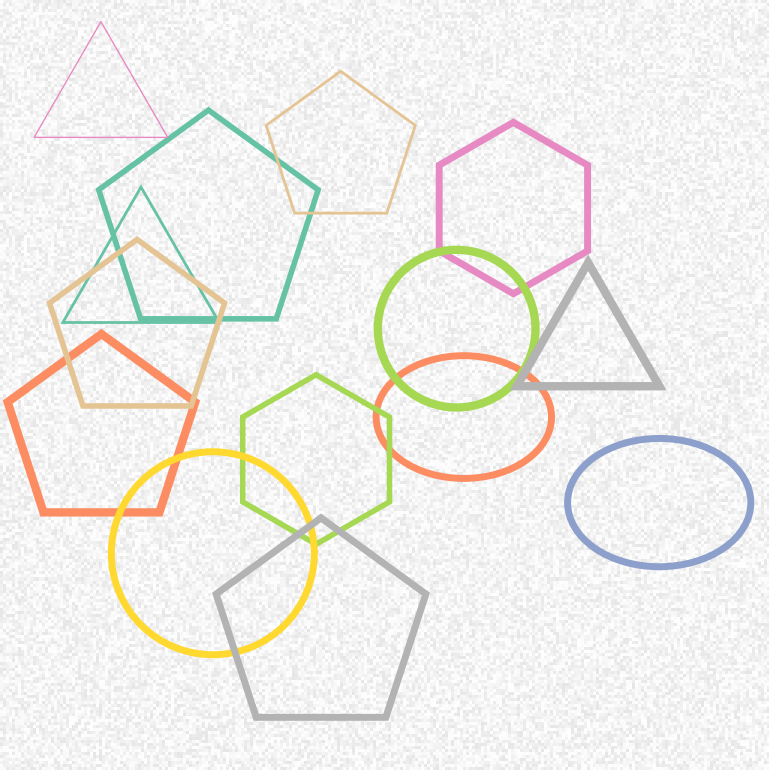[{"shape": "pentagon", "thickness": 2, "radius": 0.75, "center": [0.271, 0.707]}, {"shape": "triangle", "thickness": 1, "radius": 0.59, "center": [0.183, 0.64]}, {"shape": "oval", "thickness": 2.5, "radius": 0.57, "center": [0.602, 0.458]}, {"shape": "pentagon", "thickness": 3, "radius": 0.64, "center": [0.132, 0.438]}, {"shape": "oval", "thickness": 2.5, "radius": 0.59, "center": [0.856, 0.347]}, {"shape": "hexagon", "thickness": 2.5, "radius": 0.56, "center": [0.667, 0.73]}, {"shape": "triangle", "thickness": 0.5, "radius": 0.5, "center": [0.131, 0.872]}, {"shape": "circle", "thickness": 3, "radius": 0.51, "center": [0.593, 0.573]}, {"shape": "hexagon", "thickness": 2, "radius": 0.55, "center": [0.411, 0.403]}, {"shape": "circle", "thickness": 2.5, "radius": 0.66, "center": [0.276, 0.282]}, {"shape": "pentagon", "thickness": 2, "radius": 0.6, "center": [0.178, 0.569]}, {"shape": "pentagon", "thickness": 1, "radius": 0.51, "center": [0.442, 0.806]}, {"shape": "triangle", "thickness": 3, "radius": 0.53, "center": [0.764, 0.552]}, {"shape": "pentagon", "thickness": 2.5, "radius": 0.72, "center": [0.417, 0.184]}]